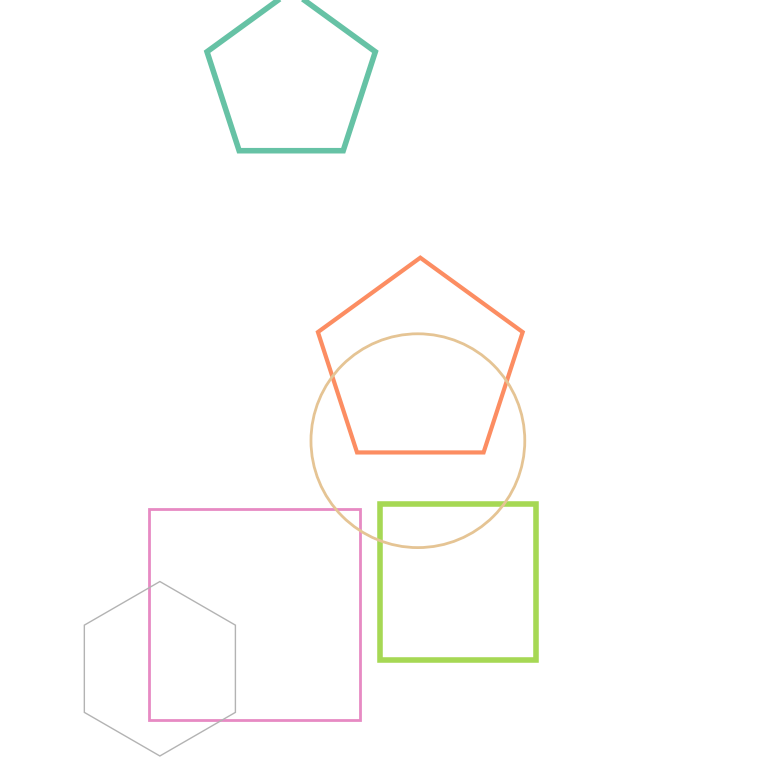[{"shape": "pentagon", "thickness": 2, "radius": 0.57, "center": [0.378, 0.897]}, {"shape": "pentagon", "thickness": 1.5, "radius": 0.7, "center": [0.546, 0.526]}, {"shape": "square", "thickness": 1, "radius": 0.68, "center": [0.331, 0.202]}, {"shape": "square", "thickness": 2, "radius": 0.51, "center": [0.595, 0.245]}, {"shape": "circle", "thickness": 1, "radius": 0.69, "center": [0.543, 0.428]}, {"shape": "hexagon", "thickness": 0.5, "radius": 0.57, "center": [0.208, 0.131]}]